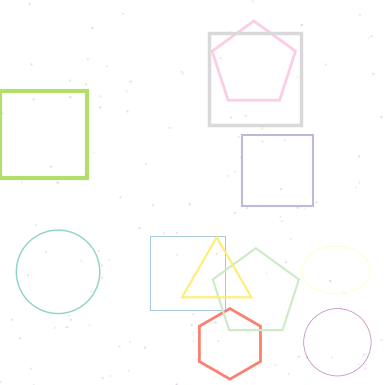[{"shape": "circle", "thickness": 1, "radius": 0.54, "center": [0.151, 0.294]}, {"shape": "oval", "thickness": 0.5, "radius": 0.44, "center": [0.873, 0.299]}, {"shape": "square", "thickness": 1.5, "radius": 0.46, "center": [0.721, 0.557]}, {"shape": "hexagon", "thickness": 2, "radius": 0.46, "center": [0.597, 0.107]}, {"shape": "square", "thickness": 0.5, "radius": 0.49, "center": [0.486, 0.291]}, {"shape": "square", "thickness": 3, "radius": 0.57, "center": [0.113, 0.651]}, {"shape": "pentagon", "thickness": 2, "radius": 0.57, "center": [0.659, 0.832]}, {"shape": "square", "thickness": 2.5, "radius": 0.6, "center": [0.662, 0.795]}, {"shape": "circle", "thickness": 0.5, "radius": 0.44, "center": [0.876, 0.111]}, {"shape": "pentagon", "thickness": 1.5, "radius": 0.59, "center": [0.665, 0.238]}, {"shape": "triangle", "thickness": 1.5, "radius": 0.52, "center": [0.563, 0.28]}]